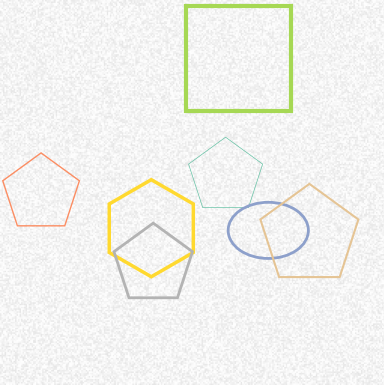[{"shape": "pentagon", "thickness": 0.5, "radius": 0.51, "center": [0.586, 0.543]}, {"shape": "pentagon", "thickness": 1, "radius": 0.52, "center": [0.107, 0.498]}, {"shape": "oval", "thickness": 2, "radius": 0.52, "center": [0.697, 0.402]}, {"shape": "square", "thickness": 3, "radius": 0.68, "center": [0.62, 0.847]}, {"shape": "hexagon", "thickness": 2.5, "radius": 0.63, "center": [0.393, 0.407]}, {"shape": "pentagon", "thickness": 1.5, "radius": 0.67, "center": [0.804, 0.389]}, {"shape": "pentagon", "thickness": 2, "radius": 0.54, "center": [0.398, 0.313]}]